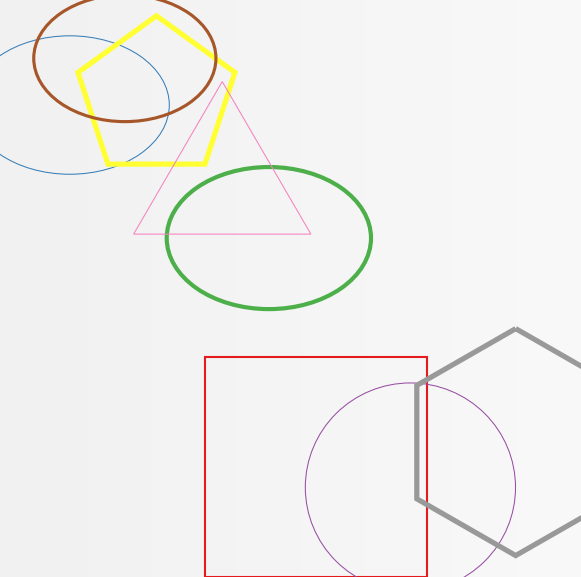[{"shape": "square", "thickness": 1, "radius": 0.95, "center": [0.544, 0.19]}, {"shape": "oval", "thickness": 0.5, "radius": 0.86, "center": [0.12, 0.817]}, {"shape": "oval", "thickness": 2, "radius": 0.88, "center": [0.463, 0.587]}, {"shape": "circle", "thickness": 0.5, "radius": 0.9, "center": [0.706, 0.155]}, {"shape": "pentagon", "thickness": 2.5, "radius": 0.71, "center": [0.269, 0.83]}, {"shape": "oval", "thickness": 1.5, "radius": 0.78, "center": [0.215, 0.898]}, {"shape": "triangle", "thickness": 0.5, "radius": 0.88, "center": [0.382, 0.682]}, {"shape": "hexagon", "thickness": 2.5, "radius": 0.98, "center": [0.887, 0.234]}]